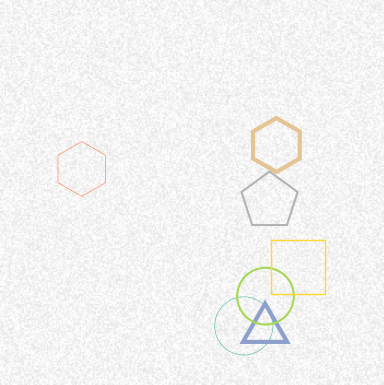[{"shape": "circle", "thickness": 0.5, "radius": 0.38, "center": [0.633, 0.153]}, {"shape": "hexagon", "thickness": 0.5, "radius": 0.36, "center": [0.212, 0.561]}, {"shape": "triangle", "thickness": 3, "radius": 0.33, "center": [0.689, 0.145]}, {"shape": "circle", "thickness": 1.5, "radius": 0.37, "center": [0.69, 0.231]}, {"shape": "square", "thickness": 1, "radius": 0.35, "center": [0.774, 0.305]}, {"shape": "hexagon", "thickness": 3, "radius": 0.35, "center": [0.718, 0.623]}, {"shape": "pentagon", "thickness": 1.5, "radius": 0.38, "center": [0.7, 0.478]}]